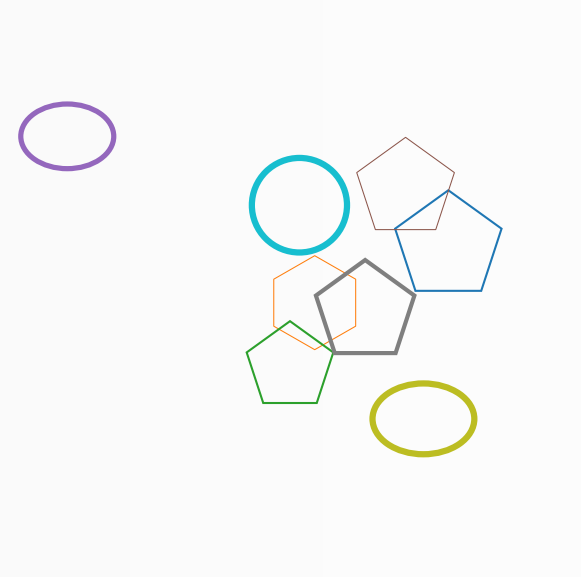[{"shape": "pentagon", "thickness": 1, "radius": 0.48, "center": [0.771, 0.573]}, {"shape": "hexagon", "thickness": 0.5, "radius": 0.41, "center": [0.541, 0.475]}, {"shape": "pentagon", "thickness": 1, "radius": 0.39, "center": [0.499, 0.365]}, {"shape": "oval", "thickness": 2.5, "radius": 0.4, "center": [0.116, 0.763]}, {"shape": "pentagon", "thickness": 0.5, "radius": 0.44, "center": [0.698, 0.673]}, {"shape": "pentagon", "thickness": 2, "radius": 0.45, "center": [0.628, 0.46]}, {"shape": "oval", "thickness": 3, "radius": 0.44, "center": [0.728, 0.274]}, {"shape": "circle", "thickness": 3, "radius": 0.41, "center": [0.515, 0.644]}]